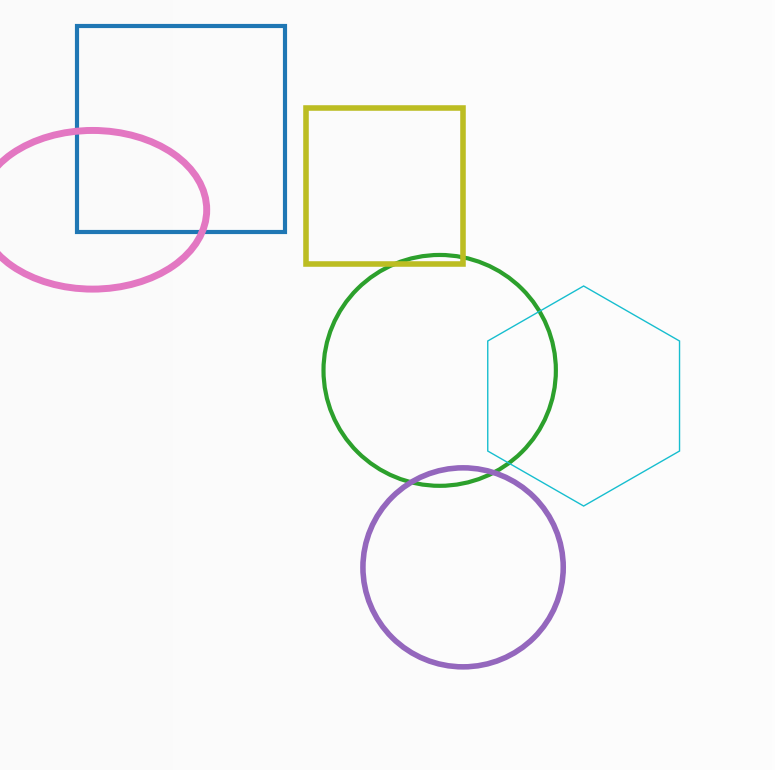[{"shape": "square", "thickness": 1.5, "radius": 0.67, "center": [0.233, 0.832]}, {"shape": "circle", "thickness": 1.5, "radius": 0.75, "center": [0.567, 0.519]}, {"shape": "circle", "thickness": 2, "radius": 0.65, "center": [0.598, 0.263]}, {"shape": "oval", "thickness": 2.5, "radius": 0.74, "center": [0.12, 0.728]}, {"shape": "square", "thickness": 2, "radius": 0.51, "center": [0.496, 0.758]}, {"shape": "hexagon", "thickness": 0.5, "radius": 0.71, "center": [0.753, 0.486]}]